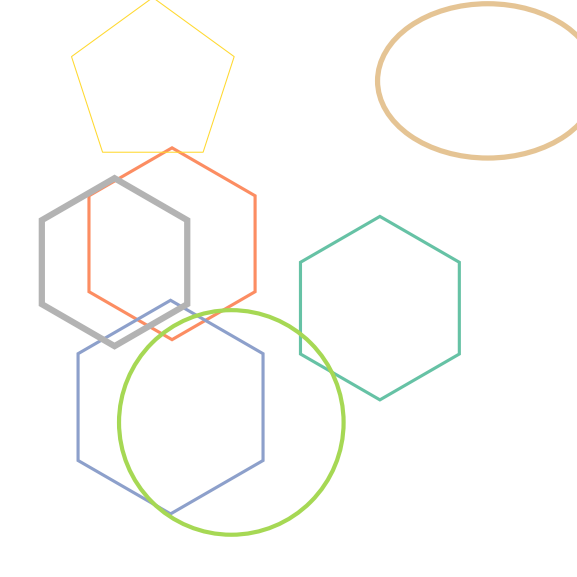[{"shape": "hexagon", "thickness": 1.5, "radius": 0.79, "center": [0.658, 0.466]}, {"shape": "hexagon", "thickness": 1.5, "radius": 0.83, "center": [0.298, 0.577]}, {"shape": "hexagon", "thickness": 1.5, "radius": 0.92, "center": [0.295, 0.294]}, {"shape": "circle", "thickness": 2, "radius": 0.97, "center": [0.401, 0.268]}, {"shape": "pentagon", "thickness": 0.5, "radius": 0.74, "center": [0.265, 0.855]}, {"shape": "oval", "thickness": 2.5, "radius": 0.95, "center": [0.845, 0.859]}, {"shape": "hexagon", "thickness": 3, "radius": 0.73, "center": [0.198, 0.545]}]